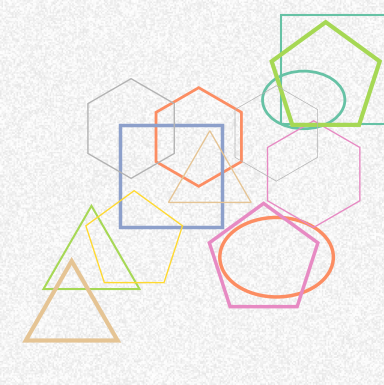[{"shape": "oval", "thickness": 2, "radius": 0.53, "center": [0.789, 0.74]}, {"shape": "square", "thickness": 1.5, "radius": 0.71, "center": [0.872, 0.819]}, {"shape": "oval", "thickness": 2.5, "radius": 0.74, "center": [0.718, 0.332]}, {"shape": "hexagon", "thickness": 2, "radius": 0.64, "center": [0.516, 0.644]}, {"shape": "square", "thickness": 2.5, "radius": 0.66, "center": [0.444, 0.543]}, {"shape": "hexagon", "thickness": 1, "radius": 0.69, "center": [0.815, 0.548]}, {"shape": "pentagon", "thickness": 2.5, "radius": 0.74, "center": [0.685, 0.323]}, {"shape": "pentagon", "thickness": 3, "radius": 0.74, "center": [0.846, 0.795]}, {"shape": "triangle", "thickness": 1.5, "radius": 0.72, "center": [0.238, 0.321]}, {"shape": "pentagon", "thickness": 1, "radius": 0.66, "center": [0.348, 0.373]}, {"shape": "triangle", "thickness": 1, "radius": 0.62, "center": [0.545, 0.536]}, {"shape": "triangle", "thickness": 3, "radius": 0.69, "center": [0.186, 0.184]}, {"shape": "hexagon", "thickness": 0.5, "radius": 0.62, "center": [0.718, 0.653]}, {"shape": "hexagon", "thickness": 1, "radius": 0.65, "center": [0.341, 0.666]}]